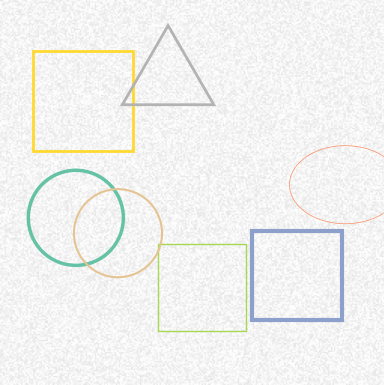[{"shape": "circle", "thickness": 2.5, "radius": 0.62, "center": [0.197, 0.434]}, {"shape": "oval", "thickness": 0.5, "radius": 0.72, "center": [0.897, 0.52]}, {"shape": "square", "thickness": 3, "radius": 0.58, "center": [0.771, 0.285]}, {"shape": "square", "thickness": 1, "radius": 0.57, "center": [0.524, 0.252]}, {"shape": "square", "thickness": 2, "radius": 0.65, "center": [0.215, 0.737]}, {"shape": "circle", "thickness": 1.5, "radius": 0.57, "center": [0.306, 0.394]}, {"shape": "triangle", "thickness": 2, "radius": 0.69, "center": [0.437, 0.797]}]